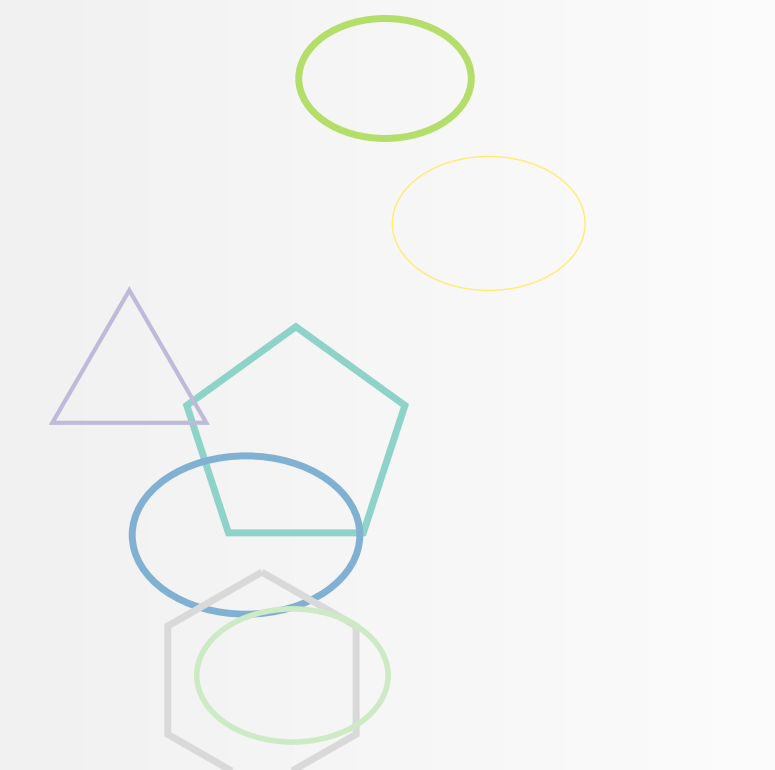[{"shape": "pentagon", "thickness": 2.5, "radius": 0.74, "center": [0.382, 0.428]}, {"shape": "triangle", "thickness": 1.5, "radius": 0.57, "center": [0.167, 0.508]}, {"shape": "oval", "thickness": 2.5, "radius": 0.73, "center": [0.317, 0.305]}, {"shape": "oval", "thickness": 2.5, "radius": 0.56, "center": [0.497, 0.898]}, {"shape": "hexagon", "thickness": 2.5, "radius": 0.7, "center": [0.338, 0.117]}, {"shape": "oval", "thickness": 2, "radius": 0.62, "center": [0.377, 0.123]}, {"shape": "oval", "thickness": 0.5, "radius": 0.62, "center": [0.631, 0.71]}]